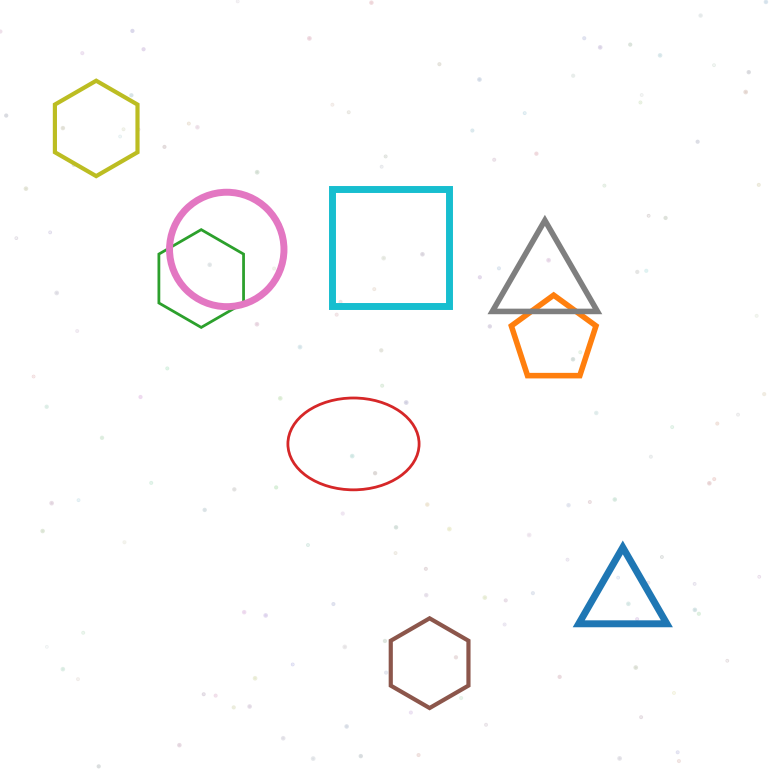[{"shape": "triangle", "thickness": 2.5, "radius": 0.33, "center": [0.809, 0.223]}, {"shape": "pentagon", "thickness": 2, "radius": 0.29, "center": [0.719, 0.559]}, {"shape": "hexagon", "thickness": 1, "radius": 0.32, "center": [0.261, 0.638]}, {"shape": "oval", "thickness": 1, "radius": 0.43, "center": [0.459, 0.423]}, {"shape": "hexagon", "thickness": 1.5, "radius": 0.29, "center": [0.558, 0.139]}, {"shape": "circle", "thickness": 2.5, "radius": 0.37, "center": [0.294, 0.676]}, {"shape": "triangle", "thickness": 2, "radius": 0.39, "center": [0.708, 0.635]}, {"shape": "hexagon", "thickness": 1.5, "radius": 0.31, "center": [0.125, 0.833]}, {"shape": "square", "thickness": 2.5, "radius": 0.38, "center": [0.507, 0.678]}]